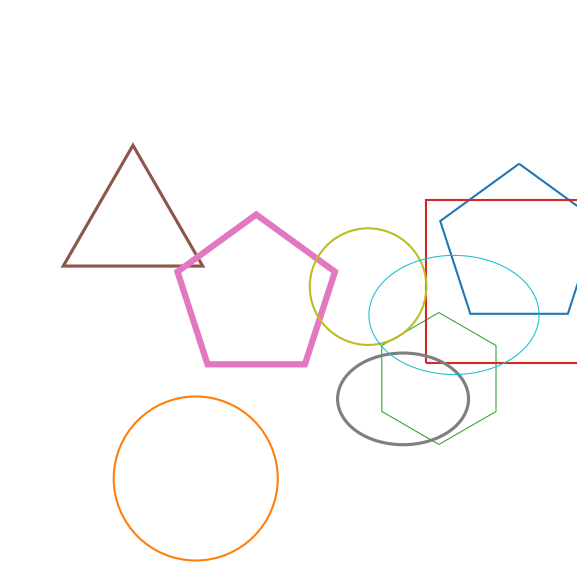[{"shape": "pentagon", "thickness": 1, "radius": 0.72, "center": [0.899, 0.572]}, {"shape": "circle", "thickness": 1, "radius": 0.71, "center": [0.339, 0.171]}, {"shape": "hexagon", "thickness": 0.5, "radius": 0.57, "center": [0.76, 0.344]}, {"shape": "square", "thickness": 1, "radius": 0.7, "center": [0.878, 0.512]}, {"shape": "triangle", "thickness": 1.5, "radius": 0.7, "center": [0.23, 0.608]}, {"shape": "pentagon", "thickness": 3, "radius": 0.72, "center": [0.444, 0.484]}, {"shape": "oval", "thickness": 1.5, "radius": 0.57, "center": [0.698, 0.308]}, {"shape": "circle", "thickness": 1, "radius": 0.5, "center": [0.637, 0.503]}, {"shape": "oval", "thickness": 0.5, "radius": 0.74, "center": [0.786, 0.454]}]